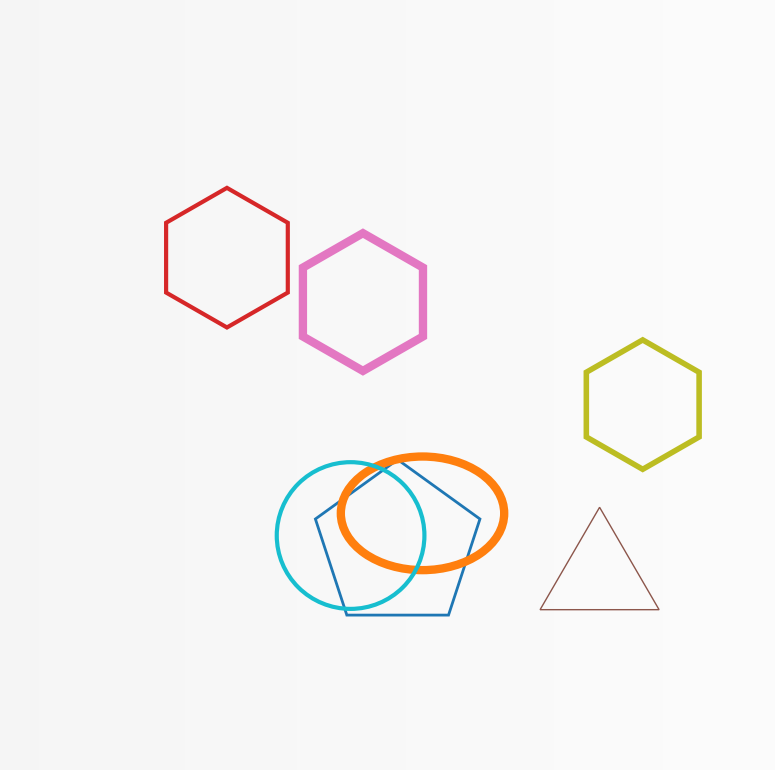[{"shape": "pentagon", "thickness": 1, "radius": 0.56, "center": [0.513, 0.291]}, {"shape": "oval", "thickness": 3, "radius": 0.53, "center": [0.545, 0.333]}, {"shape": "hexagon", "thickness": 1.5, "radius": 0.45, "center": [0.293, 0.665]}, {"shape": "triangle", "thickness": 0.5, "radius": 0.44, "center": [0.774, 0.253]}, {"shape": "hexagon", "thickness": 3, "radius": 0.45, "center": [0.468, 0.608]}, {"shape": "hexagon", "thickness": 2, "radius": 0.42, "center": [0.829, 0.475]}, {"shape": "circle", "thickness": 1.5, "radius": 0.48, "center": [0.452, 0.305]}]